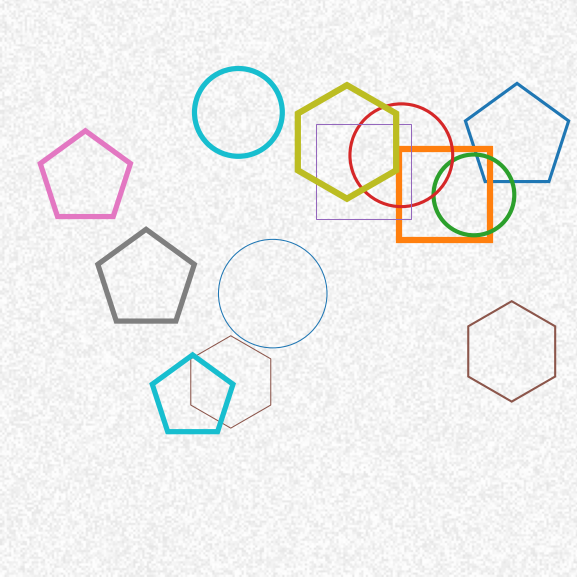[{"shape": "circle", "thickness": 0.5, "radius": 0.47, "center": [0.472, 0.491]}, {"shape": "pentagon", "thickness": 1.5, "radius": 0.47, "center": [0.895, 0.761]}, {"shape": "square", "thickness": 3, "radius": 0.4, "center": [0.77, 0.662]}, {"shape": "circle", "thickness": 2, "radius": 0.35, "center": [0.821, 0.662]}, {"shape": "circle", "thickness": 1.5, "radius": 0.44, "center": [0.695, 0.73]}, {"shape": "square", "thickness": 0.5, "radius": 0.41, "center": [0.629, 0.702]}, {"shape": "hexagon", "thickness": 0.5, "radius": 0.4, "center": [0.4, 0.338]}, {"shape": "hexagon", "thickness": 1, "radius": 0.43, "center": [0.886, 0.391]}, {"shape": "pentagon", "thickness": 2.5, "radius": 0.41, "center": [0.148, 0.691]}, {"shape": "pentagon", "thickness": 2.5, "radius": 0.44, "center": [0.253, 0.514]}, {"shape": "hexagon", "thickness": 3, "radius": 0.49, "center": [0.601, 0.753]}, {"shape": "circle", "thickness": 2.5, "radius": 0.38, "center": [0.413, 0.805]}, {"shape": "pentagon", "thickness": 2.5, "radius": 0.37, "center": [0.334, 0.311]}]